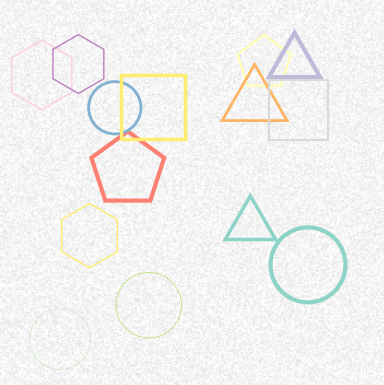[{"shape": "circle", "thickness": 3, "radius": 0.49, "center": [0.8, 0.312]}, {"shape": "triangle", "thickness": 2.5, "radius": 0.38, "center": [0.65, 0.416]}, {"shape": "pentagon", "thickness": 1.5, "radius": 0.37, "center": [0.686, 0.836]}, {"shape": "triangle", "thickness": 3, "radius": 0.38, "center": [0.765, 0.838]}, {"shape": "pentagon", "thickness": 3, "radius": 0.5, "center": [0.332, 0.559]}, {"shape": "circle", "thickness": 2, "radius": 0.34, "center": [0.298, 0.72]}, {"shape": "triangle", "thickness": 2, "radius": 0.49, "center": [0.661, 0.735]}, {"shape": "circle", "thickness": 0.5, "radius": 0.43, "center": [0.386, 0.207]}, {"shape": "hexagon", "thickness": 1, "radius": 0.45, "center": [0.108, 0.805]}, {"shape": "square", "thickness": 1.5, "radius": 0.39, "center": [0.775, 0.714]}, {"shape": "hexagon", "thickness": 1, "radius": 0.38, "center": [0.204, 0.834]}, {"shape": "circle", "thickness": 0.5, "radius": 0.4, "center": [0.156, 0.119]}, {"shape": "hexagon", "thickness": 1, "radius": 0.42, "center": [0.233, 0.388]}, {"shape": "square", "thickness": 2.5, "radius": 0.42, "center": [0.398, 0.722]}]